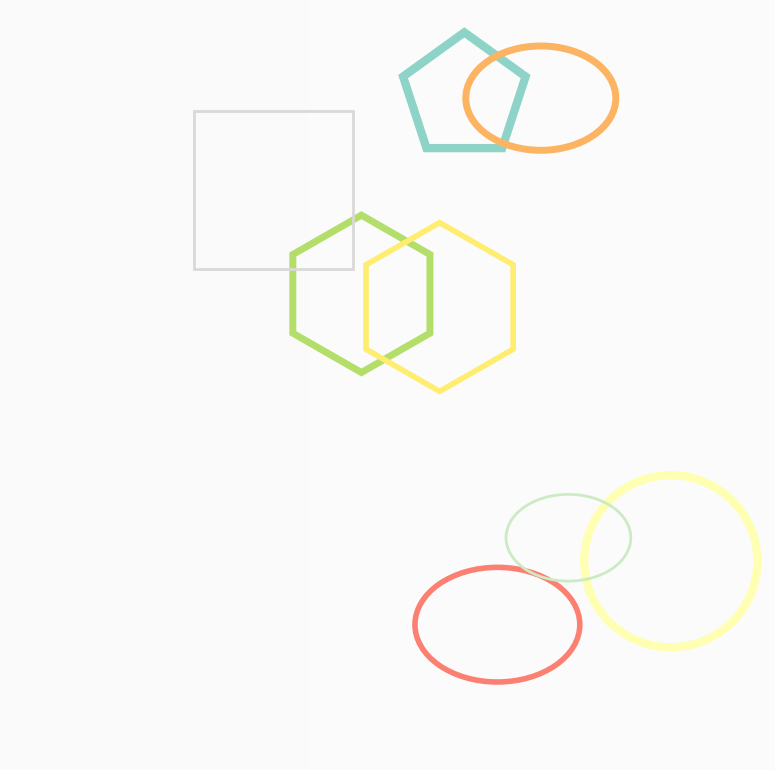[{"shape": "pentagon", "thickness": 3, "radius": 0.42, "center": [0.599, 0.875]}, {"shape": "circle", "thickness": 3, "radius": 0.56, "center": [0.866, 0.271]}, {"shape": "oval", "thickness": 2, "radius": 0.53, "center": [0.642, 0.189]}, {"shape": "oval", "thickness": 2.5, "radius": 0.48, "center": [0.698, 0.873]}, {"shape": "hexagon", "thickness": 2.5, "radius": 0.51, "center": [0.466, 0.618]}, {"shape": "square", "thickness": 1, "radius": 0.51, "center": [0.353, 0.753]}, {"shape": "oval", "thickness": 1, "radius": 0.4, "center": [0.733, 0.302]}, {"shape": "hexagon", "thickness": 2, "radius": 0.55, "center": [0.567, 0.601]}]